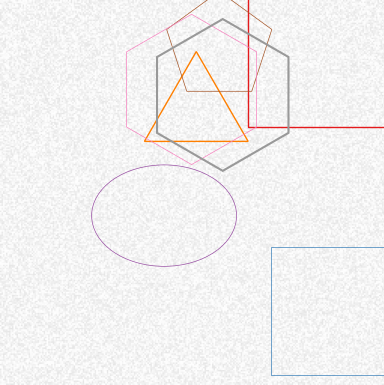[{"shape": "square", "thickness": 1, "radius": 1.0, "center": [0.843, 0.87]}, {"shape": "square", "thickness": 0.5, "radius": 0.83, "center": [0.871, 0.192]}, {"shape": "oval", "thickness": 0.5, "radius": 0.94, "center": [0.426, 0.44]}, {"shape": "triangle", "thickness": 1, "radius": 0.78, "center": [0.51, 0.711]}, {"shape": "pentagon", "thickness": 0.5, "radius": 0.72, "center": [0.569, 0.879]}, {"shape": "hexagon", "thickness": 0.5, "radius": 0.98, "center": [0.498, 0.768]}, {"shape": "hexagon", "thickness": 1.5, "radius": 0.99, "center": [0.579, 0.753]}]